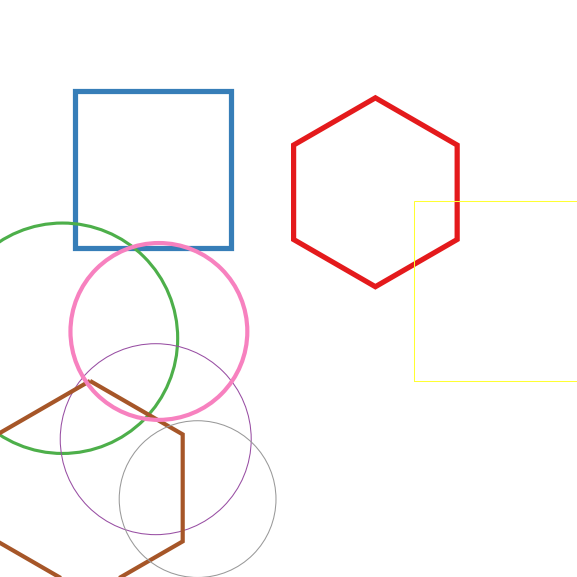[{"shape": "hexagon", "thickness": 2.5, "radius": 0.82, "center": [0.65, 0.666]}, {"shape": "square", "thickness": 2.5, "radius": 0.68, "center": [0.265, 0.706]}, {"shape": "circle", "thickness": 1.5, "radius": 1.0, "center": [0.108, 0.413]}, {"shape": "circle", "thickness": 0.5, "radius": 0.83, "center": [0.27, 0.239]}, {"shape": "square", "thickness": 0.5, "radius": 0.78, "center": [0.873, 0.495]}, {"shape": "hexagon", "thickness": 2, "radius": 0.93, "center": [0.156, 0.154]}, {"shape": "circle", "thickness": 2, "radius": 0.77, "center": [0.275, 0.425]}, {"shape": "circle", "thickness": 0.5, "radius": 0.68, "center": [0.342, 0.135]}]